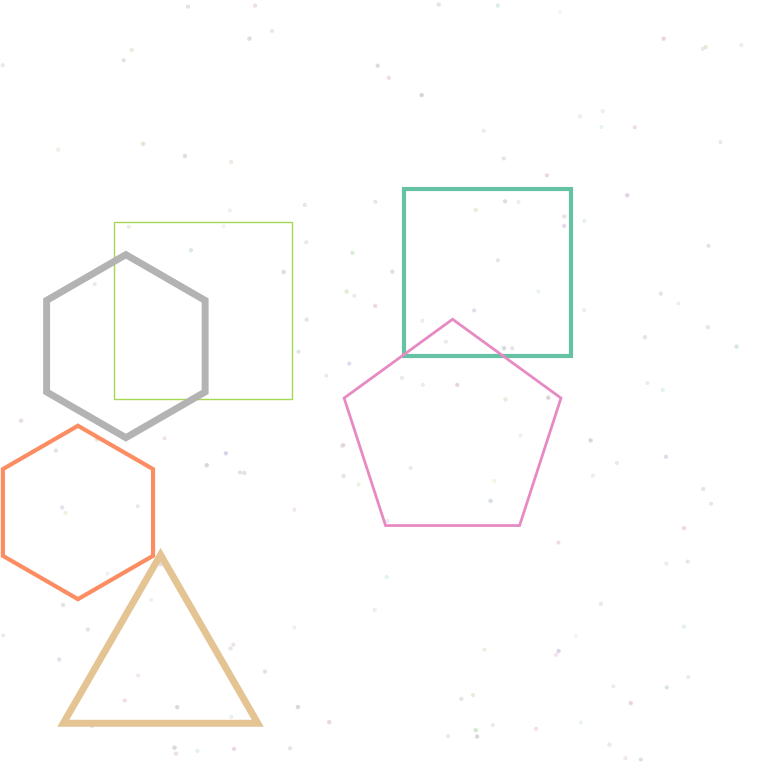[{"shape": "square", "thickness": 1.5, "radius": 0.54, "center": [0.633, 0.646]}, {"shape": "hexagon", "thickness": 1.5, "radius": 0.56, "center": [0.101, 0.334]}, {"shape": "pentagon", "thickness": 1, "radius": 0.74, "center": [0.588, 0.437]}, {"shape": "square", "thickness": 0.5, "radius": 0.58, "center": [0.264, 0.597]}, {"shape": "triangle", "thickness": 2.5, "radius": 0.73, "center": [0.208, 0.134]}, {"shape": "hexagon", "thickness": 2.5, "radius": 0.59, "center": [0.163, 0.55]}]